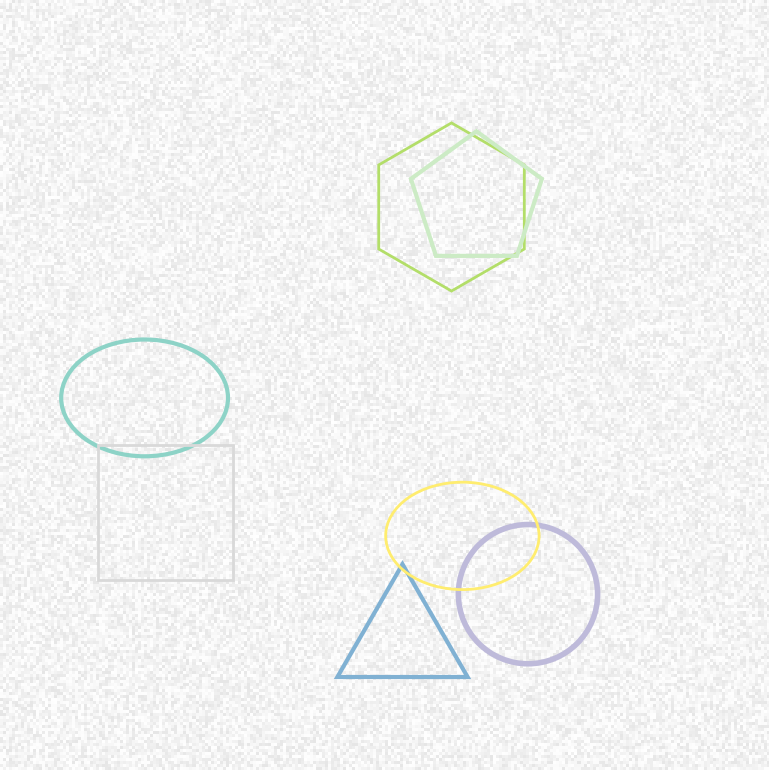[{"shape": "oval", "thickness": 1.5, "radius": 0.54, "center": [0.188, 0.483]}, {"shape": "circle", "thickness": 2, "radius": 0.45, "center": [0.686, 0.228]}, {"shape": "triangle", "thickness": 1.5, "radius": 0.49, "center": [0.523, 0.17]}, {"shape": "hexagon", "thickness": 1, "radius": 0.55, "center": [0.586, 0.731]}, {"shape": "square", "thickness": 1, "radius": 0.44, "center": [0.215, 0.335]}, {"shape": "pentagon", "thickness": 1.5, "radius": 0.45, "center": [0.619, 0.74]}, {"shape": "oval", "thickness": 1, "radius": 0.5, "center": [0.6, 0.304]}]